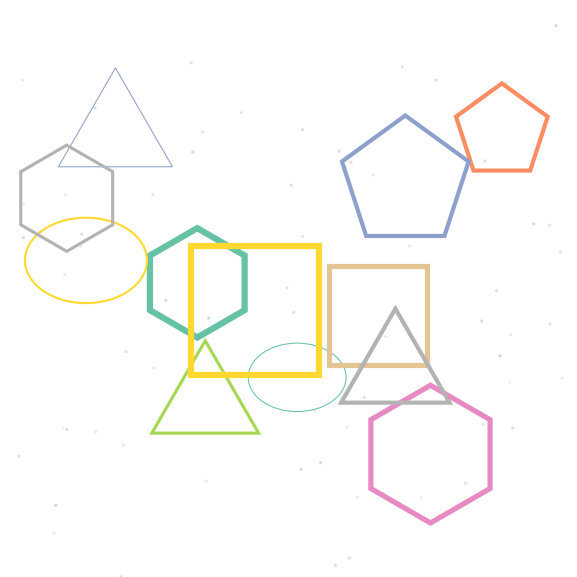[{"shape": "hexagon", "thickness": 3, "radius": 0.47, "center": [0.342, 0.509]}, {"shape": "oval", "thickness": 0.5, "radius": 0.42, "center": [0.515, 0.346]}, {"shape": "pentagon", "thickness": 2, "radius": 0.42, "center": [0.869, 0.771]}, {"shape": "pentagon", "thickness": 2, "radius": 0.58, "center": [0.702, 0.684]}, {"shape": "triangle", "thickness": 0.5, "radius": 0.57, "center": [0.2, 0.767]}, {"shape": "hexagon", "thickness": 2.5, "radius": 0.6, "center": [0.745, 0.213]}, {"shape": "triangle", "thickness": 1.5, "radius": 0.53, "center": [0.355, 0.303]}, {"shape": "oval", "thickness": 1, "radius": 0.53, "center": [0.149, 0.548]}, {"shape": "square", "thickness": 3, "radius": 0.56, "center": [0.442, 0.461]}, {"shape": "square", "thickness": 2.5, "radius": 0.43, "center": [0.654, 0.453]}, {"shape": "hexagon", "thickness": 1.5, "radius": 0.46, "center": [0.116, 0.656]}, {"shape": "triangle", "thickness": 2, "radius": 0.54, "center": [0.685, 0.356]}]